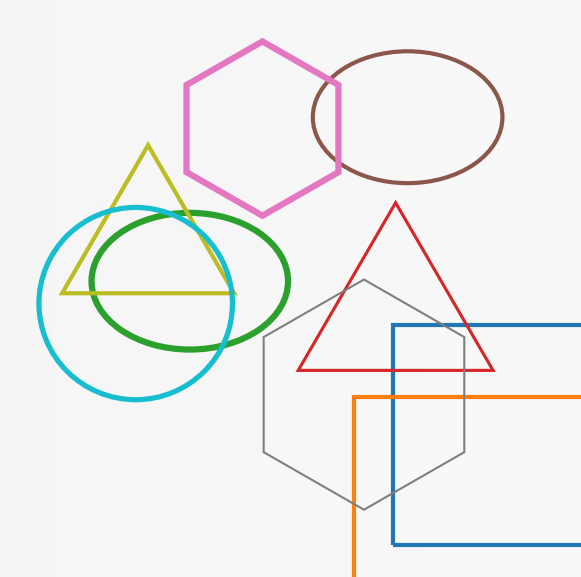[{"shape": "square", "thickness": 2, "radius": 0.95, "center": [0.867, 0.246]}, {"shape": "square", "thickness": 2, "radius": 0.99, "center": [0.806, 0.115]}, {"shape": "oval", "thickness": 3, "radius": 0.85, "center": [0.327, 0.512]}, {"shape": "triangle", "thickness": 1.5, "radius": 0.97, "center": [0.681, 0.455]}, {"shape": "oval", "thickness": 2, "radius": 0.82, "center": [0.701, 0.796]}, {"shape": "hexagon", "thickness": 3, "radius": 0.75, "center": [0.452, 0.777]}, {"shape": "hexagon", "thickness": 1, "radius": 1.0, "center": [0.626, 0.316]}, {"shape": "triangle", "thickness": 2, "radius": 0.85, "center": [0.255, 0.577]}, {"shape": "circle", "thickness": 2.5, "radius": 0.83, "center": [0.233, 0.473]}]